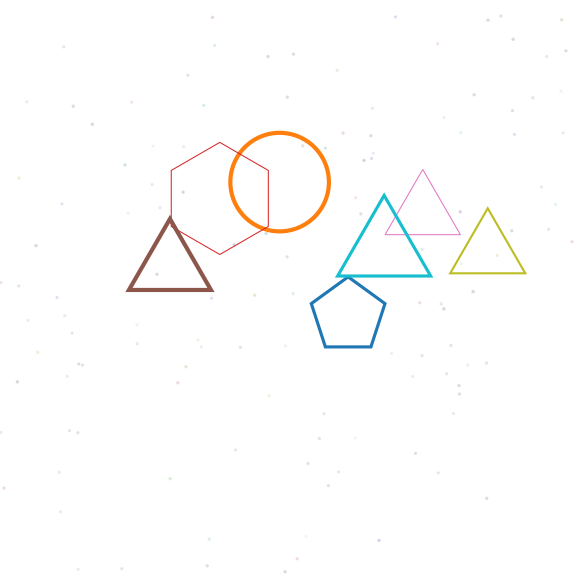[{"shape": "pentagon", "thickness": 1.5, "radius": 0.34, "center": [0.603, 0.453]}, {"shape": "circle", "thickness": 2, "radius": 0.43, "center": [0.484, 0.684]}, {"shape": "hexagon", "thickness": 0.5, "radius": 0.49, "center": [0.381, 0.656]}, {"shape": "triangle", "thickness": 2, "radius": 0.41, "center": [0.294, 0.538]}, {"shape": "triangle", "thickness": 0.5, "radius": 0.38, "center": [0.732, 0.63]}, {"shape": "triangle", "thickness": 1, "radius": 0.38, "center": [0.845, 0.563]}, {"shape": "triangle", "thickness": 1.5, "radius": 0.47, "center": [0.665, 0.568]}]